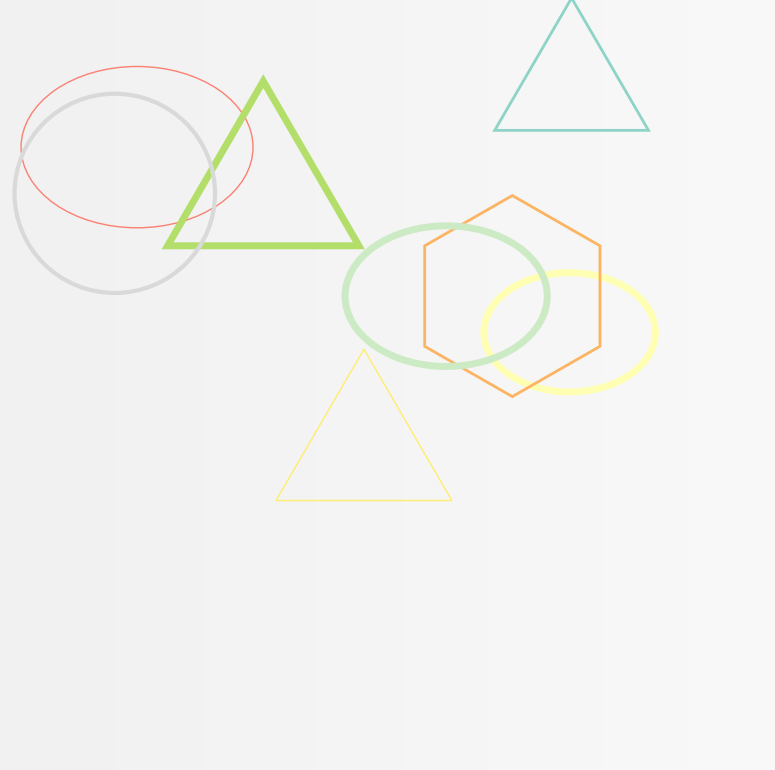[{"shape": "triangle", "thickness": 1, "radius": 0.57, "center": [0.738, 0.888]}, {"shape": "oval", "thickness": 2.5, "radius": 0.55, "center": [0.735, 0.568]}, {"shape": "oval", "thickness": 0.5, "radius": 0.75, "center": [0.177, 0.809]}, {"shape": "hexagon", "thickness": 1, "radius": 0.65, "center": [0.661, 0.616]}, {"shape": "triangle", "thickness": 2.5, "radius": 0.71, "center": [0.34, 0.752]}, {"shape": "circle", "thickness": 1.5, "radius": 0.65, "center": [0.148, 0.749]}, {"shape": "oval", "thickness": 2.5, "radius": 0.65, "center": [0.576, 0.615]}, {"shape": "triangle", "thickness": 0.5, "radius": 0.66, "center": [0.47, 0.415]}]